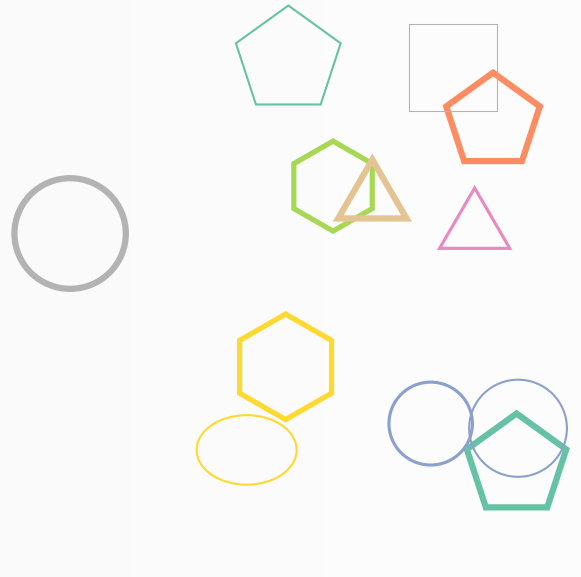[{"shape": "pentagon", "thickness": 1, "radius": 0.47, "center": [0.496, 0.895]}, {"shape": "pentagon", "thickness": 3, "radius": 0.45, "center": [0.889, 0.193]}, {"shape": "pentagon", "thickness": 3, "radius": 0.42, "center": [0.848, 0.789]}, {"shape": "circle", "thickness": 1, "radius": 0.42, "center": [0.891, 0.258]}, {"shape": "circle", "thickness": 1.5, "radius": 0.36, "center": [0.741, 0.266]}, {"shape": "triangle", "thickness": 1.5, "radius": 0.35, "center": [0.817, 0.604]}, {"shape": "hexagon", "thickness": 2.5, "radius": 0.39, "center": [0.573, 0.677]}, {"shape": "hexagon", "thickness": 2.5, "radius": 0.46, "center": [0.491, 0.364]}, {"shape": "oval", "thickness": 1, "radius": 0.43, "center": [0.424, 0.22]}, {"shape": "triangle", "thickness": 3, "radius": 0.34, "center": [0.641, 0.655]}, {"shape": "square", "thickness": 0.5, "radius": 0.38, "center": [0.78, 0.882]}, {"shape": "circle", "thickness": 3, "radius": 0.48, "center": [0.121, 0.595]}]